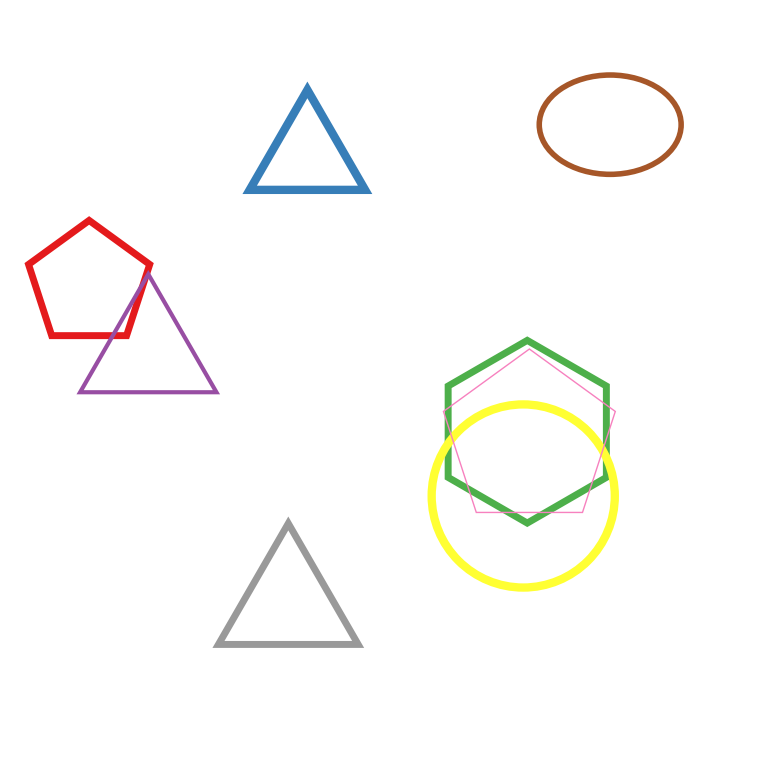[{"shape": "pentagon", "thickness": 2.5, "radius": 0.41, "center": [0.116, 0.631]}, {"shape": "triangle", "thickness": 3, "radius": 0.43, "center": [0.399, 0.797]}, {"shape": "hexagon", "thickness": 2.5, "radius": 0.59, "center": [0.685, 0.439]}, {"shape": "triangle", "thickness": 1.5, "radius": 0.51, "center": [0.193, 0.542]}, {"shape": "circle", "thickness": 3, "radius": 0.59, "center": [0.68, 0.356]}, {"shape": "oval", "thickness": 2, "radius": 0.46, "center": [0.792, 0.838]}, {"shape": "pentagon", "thickness": 0.5, "radius": 0.59, "center": [0.688, 0.429]}, {"shape": "triangle", "thickness": 2.5, "radius": 0.52, "center": [0.374, 0.215]}]